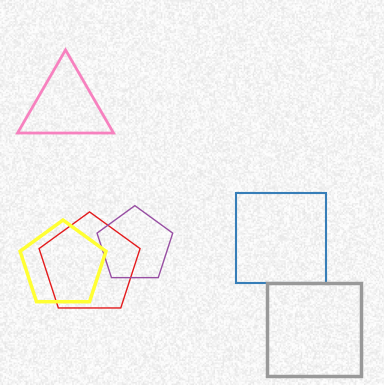[{"shape": "pentagon", "thickness": 1, "radius": 0.69, "center": [0.233, 0.312]}, {"shape": "square", "thickness": 1.5, "radius": 0.58, "center": [0.731, 0.381]}, {"shape": "pentagon", "thickness": 1, "radius": 0.52, "center": [0.35, 0.363]}, {"shape": "pentagon", "thickness": 2.5, "radius": 0.59, "center": [0.164, 0.311]}, {"shape": "triangle", "thickness": 2, "radius": 0.72, "center": [0.17, 0.726]}, {"shape": "square", "thickness": 2.5, "radius": 0.6, "center": [0.816, 0.143]}]